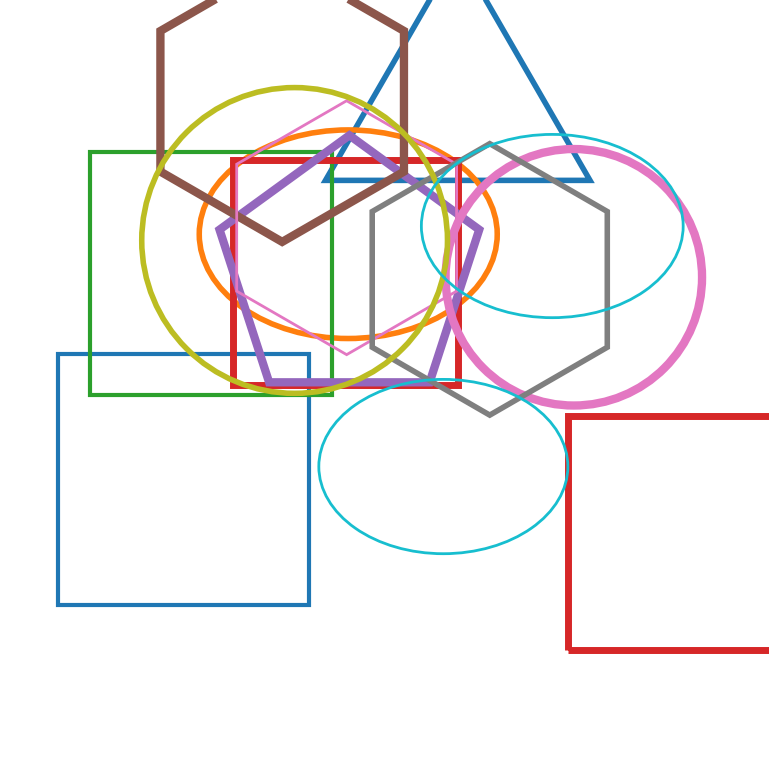[{"shape": "triangle", "thickness": 2, "radius": 0.99, "center": [0.594, 0.865]}, {"shape": "square", "thickness": 1.5, "radius": 0.81, "center": [0.239, 0.377]}, {"shape": "oval", "thickness": 2, "radius": 0.97, "center": [0.452, 0.696]}, {"shape": "square", "thickness": 1.5, "radius": 0.79, "center": [0.274, 0.644]}, {"shape": "square", "thickness": 2.5, "radius": 0.76, "center": [0.89, 0.308]}, {"shape": "square", "thickness": 2.5, "radius": 0.73, "center": [0.449, 0.646]}, {"shape": "pentagon", "thickness": 3, "radius": 0.89, "center": [0.454, 0.647]}, {"shape": "hexagon", "thickness": 3, "radius": 0.91, "center": [0.366, 0.868]}, {"shape": "hexagon", "thickness": 1, "radius": 0.82, "center": [0.45, 0.704]}, {"shape": "circle", "thickness": 3, "radius": 0.83, "center": [0.745, 0.64]}, {"shape": "hexagon", "thickness": 2, "radius": 0.88, "center": [0.636, 0.637]}, {"shape": "circle", "thickness": 2, "radius": 0.99, "center": [0.383, 0.688]}, {"shape": "oval", "thickness": 1, "radius": 0.85, "center": [0.717, 0.706]}, {"shape": "oval", "thickness": 1, "radius": 0.81, "center": [0.576, 0.394]}]